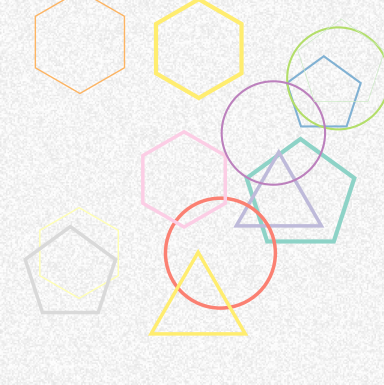[{"shape": "pentagon", "thickness": 3, "radius": 0.74, "center": [0.78, 0.492]}, {"shape": "hexagon", "thickness": 1, "radius": 0.59, "center": [0.205, 0.343]}, {"shape": "triangle", "thickness": 2.5, "radius": 0.64, "center": [0.724, 0.477]}, {"shape": "circle", "thickness": 2.5, "radius": 0.71, "center": [0.573, 0.342]}, {"shape": "pentagon", "thickness": 1.5, "radius": 0.5, "center": [0.841, 0.753]}, {"shape": "hexagon", "thickness": 1, "radius": 0.67, "center": [0.208, 0.891]}, {"shape": "circle", "thickness": 1.5, "radius": 0.66, "center": [0.878, 0.796]}, {"shape": "hexagon", "thickness": 2.5, "radius": 0.62, "center": [0.478, 0.534]}, {"shape": "pentagon", "thickness": 2.5, "radius": 0.62, "center": [0.183, 0.288]}, {"shape": "circle", "thickness": 1.5, "radius": 0.67, "center": [0.71, 0.655]}, {"shape": "pentagon", "thickness": 0.5, "radius": 0.59, "center": [0.886, 0.832]}, {"shape": "triangle", "thickness": 2.5, "radius": 0.71, "center": [0.515, 0.203]}, {"shape": "hexagon", "thickness": 3, "radius": 0.64, "center": [0.516, 0.874]}]